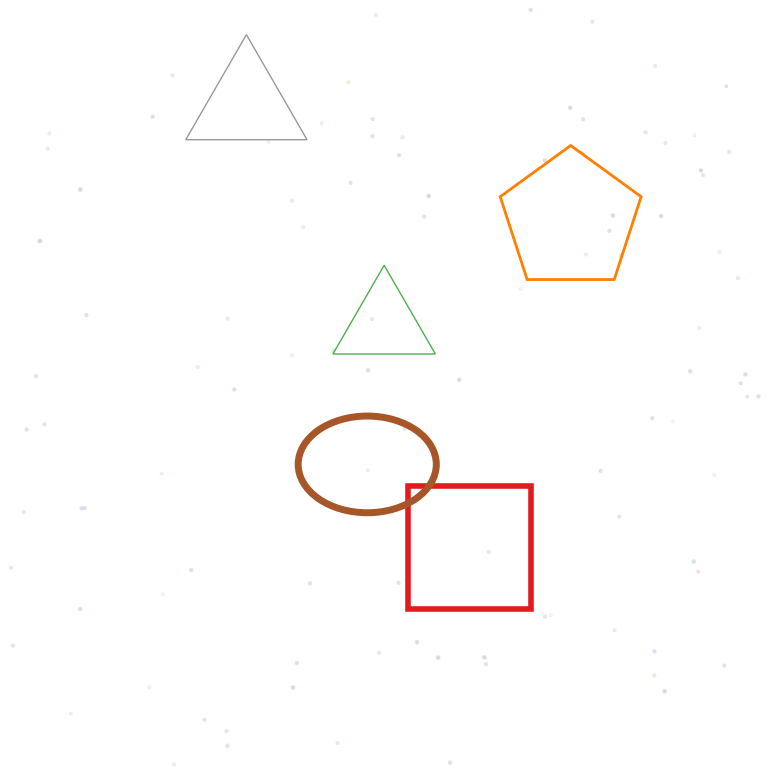[{"shape": "square", "thickness": 2, "radius": 0.4, "center": [0.609, 0.289]}, {"shape": "triangle", "thickness": 0.5, "radius": 0.38, "center": [0.499, 0.579]}, {"shape": "pentagon", "thickness": 1, "radius": 0.48, "center": [0.741, 0.715]}, {"shape": "oval", "thickness": 2.5, "radius": 0.45, "center": [0.477, 0.397]}, {"shape": "triangle", "thickness": 0.5, "radius": 0.45, "center": [0.32, 0.864]}]